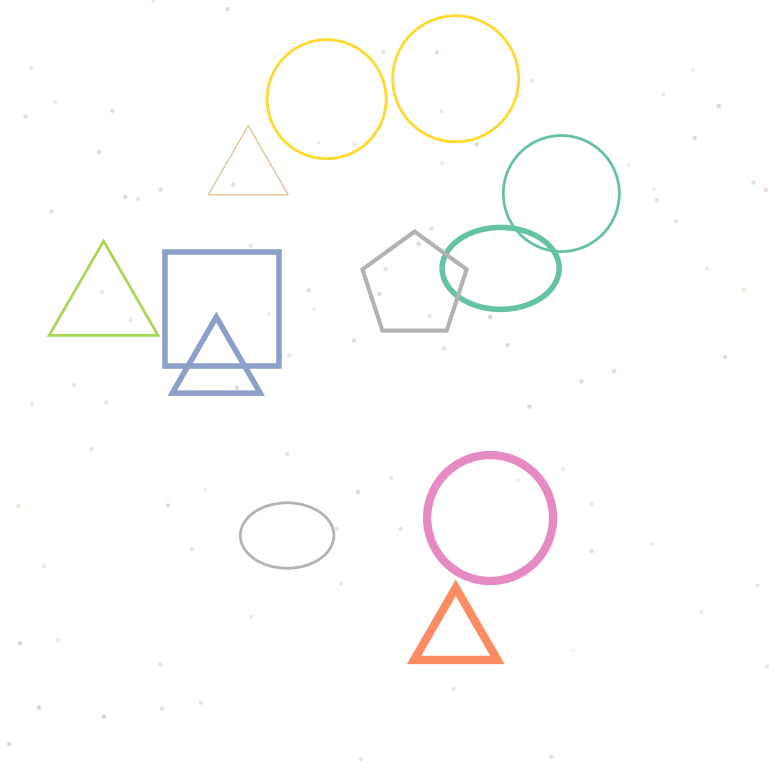[{"shape": "oval", "thickness": 2, "radius": 0.38, "center": [0.65, 0.651]}, {"shape": "circle", "thickness": 1, "radius": 0.38, "center": [0.729, 0.749]}, {"shape": "triangle", "thickness": 3, "radius": 0.31, "center": [0.592, 0.174]}, {"shape": "square", "thickness": 2, "radius": 0.37, "center": [0.288, 0.599]}, {"shape": "triangle", "thickness": 2, "radius": 0.33, "center": [0.281, 0.522]}, {"shape": "circle", "thickness": 3, "radius": 0.41, "center": [0.637, 0.327]}, {"shape": "triangle", "thickness": 1, "radius": 0.41, "center": [0.135, 0.605]}, {"shape": "circle", "thickness": 1, "radius": 0.41, "center": [0.592, 0.898]}, {"shape": "circle", "thickness": 1, "radius": 0.39, "center": [0.424, 0.871]}, {"shape": "triangle", "thickness": 0.5, "radius": 0.3, "center": [0.322, 0.777]}, {"shape": "oval", "thickness": 1, "radius": 0.3, "center": [0.373, 0.305]}, {"shape": "pentagon", "thickness": 1.5, "radius": 0.36, "center": [0.538, 0.628]}]